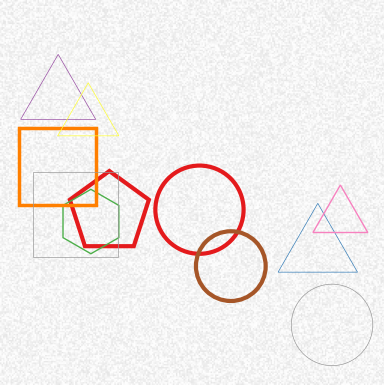[{"shape": "circle", "thickness": 3, "radius": 0.57, "center": [0.518, 0.455]}, {"shape": "pentagon", "thickness": 3, "radius": 0.54, "center": [0.284, 0.448]}, {"shape": "triangle", "thickness": 0.5, "radius": 0.6, "center": [0.825, 0.353]}, {"shape": "hexagon", "thickness": 1, "radius": 0.42, "center": [0.236, 0.425]}, {"shape": "triangle", "thickness": 0.5, "radius": 0.56, "center": [0.151, 0.746]}, {"shape": "square", "thickness": 2.5, "radius": 0.5, "center": [0.149, 0.567]}, {"shape": "triangle", "thickness": 0.5, "radius": 0.46, "center": [0.229, 0.693]}, {"shape": "circle", "thickness": 3, "radius": 0.45, "center": [0.6, 0.309]}, {"shape": "triangle", "thickness": 1, "radius": 0.41, "center": [0.884, 0.437]}, {"shape": "circle", "thickness": 0.5, "radius": 0.53, "center": [0.862, 0.156]}, {"shape": "square", "thickness": 0.5, "radius": 0.55, "center": [0.196, 0.443]}]